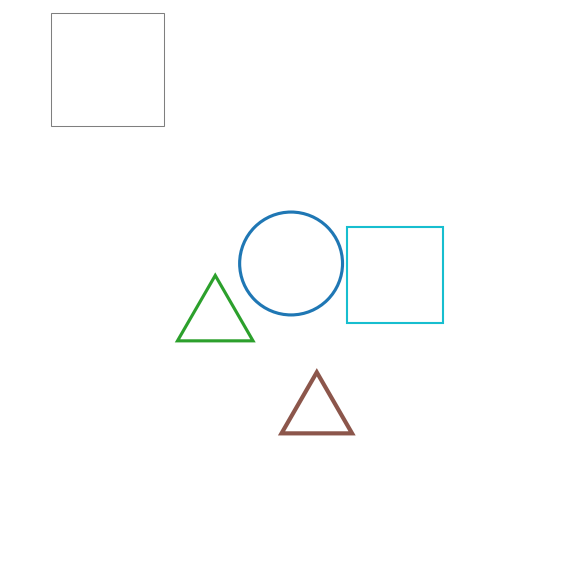[{"shape": "circle", "thickness": 1.5, "radius": 0.45, "center": [0.504, 0.543]}, {"shape": "triangle", "thickness": 1.5, "radius": 0.38, "center": [0.373, 0.447]}, {"shape": "triangle", "thickness": 2, "radius": 0.35, "center": [0.549, 0.284]}, {"shape": "square", "thickness": 0.5, "radius": 0.49, "center": [0.186, 0.879]}, {"shape": "square", "thickness": 1, "radius": 0.42, "center": [0.684, 0.523]}]